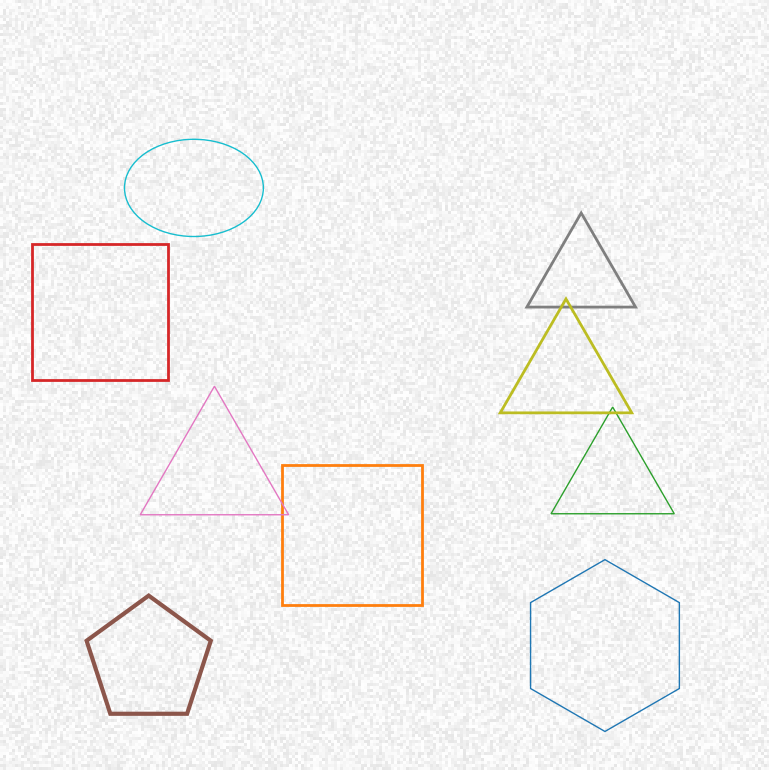[{"shape": "hexagon", "thickness": 0.5, "radius": 0.56, "center": [0.786, 0.162]}, {"shape": "square", "thickness": 1, "radius": 0.46, "center": [0.457, 0.305]}, {"shape": "triangle", "thickness": 0.5, "radius": 0.46, "center": [0.796, 0.379]}, {"shape": "square", "thickness": 1, "radius": 0.44, "center": [0.13, 0.594]}, {"shape": "pentagon", "thickness": 1.5, "radius": 0.42, "center": [0.193, 0.142]}, {"shape": "triangle", "thickness": 0.5, "radius": 0.56, "center": [0.278, 0.387]}, {"shape": "triangle", "thickness": 1, "radius": 0.41, "center": [0.755, 0.642]}, {"shape": "triangle", "thickness": 1, "radius": 0.49, "center": [0.735, 0.513]}, {"shape": "oval", "thickness": 0.5, "radius": 0.45, "center": [0.252, 0.756]}]